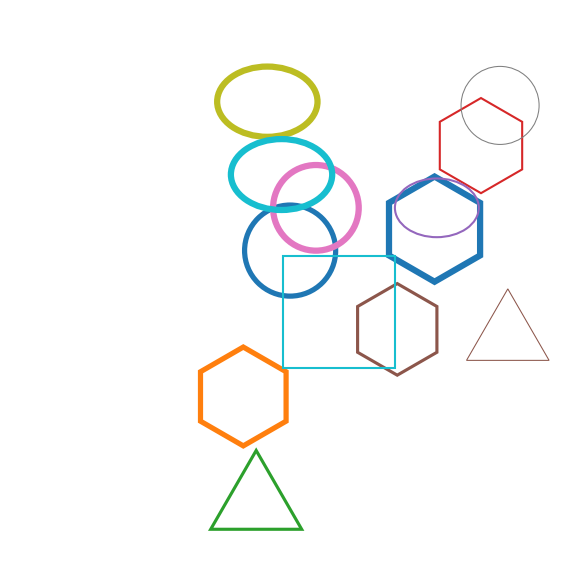[{"shape": "circle", "thickness": 2.5, "radius": 0.39, "center": [0.502, 0.565]}, {"shape": "hexagon", "thickness": 3, "radius": 0.46, "center": [0.752, 0.602]}, {"shape": "hexagon", "thickness": 2.5, "radius": 0.43, "center": [0.421, 0.313]}, {"shape": "triangle", "thickness": 1.5, "radius": 0.45, "center": [0.444, 0.128]}, {"shape": "hexagon", "thickness": 1, "radius": 0.41, "center": [0.833, 0.747]}, {"shape": "oval", "thickness": 1, "radius": 0.36, "center": [0.756, 0.639]}, {"shape": "hexagon", "thickness": 1.5, "radius": 0.4, "center": [0.688, 0.429]}, {"shape": "triangle", "thickness": 0.5, "radius": 0.41, "center": [0.879, 0.416]}, {"shape": "circle", "thickness": 3, "radius": 0.37, "center": [0.547, 0.639]}, {"shape": "circle", "thickness": 0.5, "radius": 0.34, "center": [0.866, 0.817]}, {"shape": "oval", "thickness": 3, "radius": 0.43, "center": [0.463, 0.823]}, {"shape": "oval", "thickness": 3, "radius": 0.44, "center": [0.488, 0.697]}, {"shape": "square", "thickness": 1, "radius": 0.48, "center": [0.587, 0.459]}]